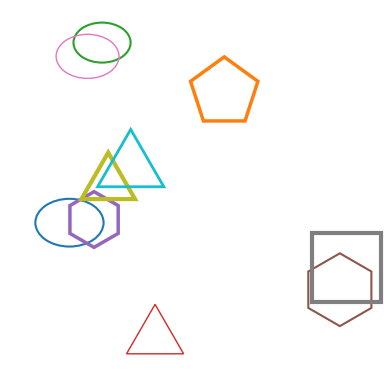[{"shape": "oval", "thickness": 1.5, "radius": 0.44, "center": [0.18, 0.422]}, {"shape": "pentagon", "thickness": 2.5, "radius": 0.46, "center": [0.582, 0.76]}, {"shape": "oval", "thickness": 1.5, "radius": 0.37, "center": [0.265, 0.889]}, {"shape": "triangle", "thickness": 1, "radius": 0.43, "center": [0.403, 0.124]}, {"shape": "hexagon", "thickness": 2.5, "radius": 0.36, "center": [0.244, 0.43]}, {"shape": "hexagon", "thickness": 1.5, "radius": 0.47, "center": [0.883, 0.247]}, {"shape": "oval", "thickness": 1, "radius": 0.41, "center": [0.227, 0.854]}, {"shape": "square", "thickness": 3, "radius": 0.45, "center": [0.899, 0.305]}, {"shape": "triangle", "thickness": 3, "radius": 0.4, "center": [0.281, 0.523]}, {"shape": "triangle", "thickness": 2, "radius": 0.5, "center": [0.339, 0.565]}]